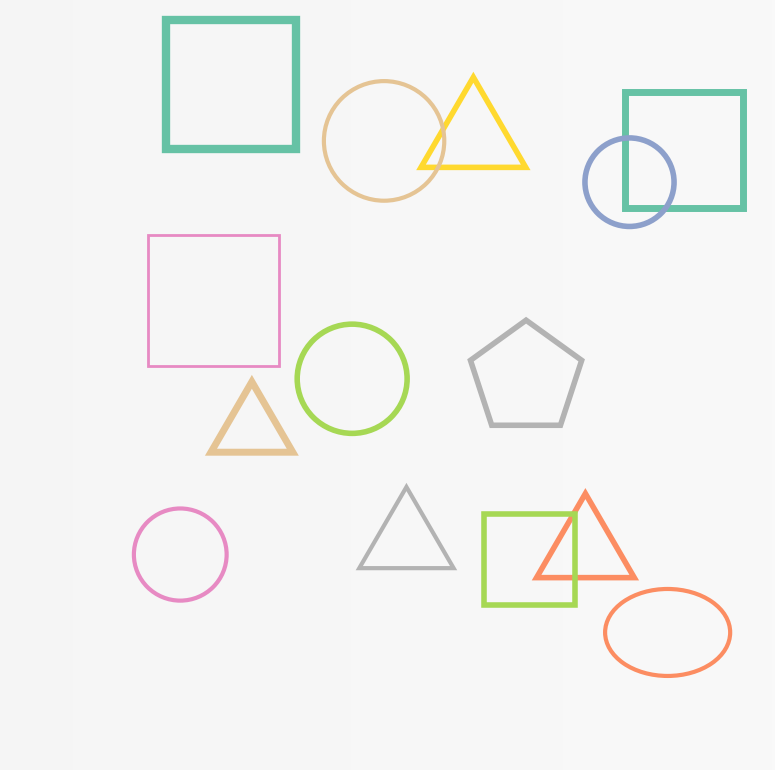[{"shape": "square", "thickness": 2.5, "radius": 0.38, "center": [0.883, 0.805]}, {"shape": "square", "thickness": 3, "radius": 0.42, "center": [0.298, 0.891]}, {"shape": "triangle", "thickness": 2, "radius": 0.36, "center": [0.755, 0.286]}, {"shape": "oval", "thickness": 1.5, "radius": 0.4, "center": [0.861, 0.179]}, {"shape": "circle", "thickness": 2, "radius": 0.29, "center": [0.812, 0.763]}, {"shape": "square", "thickness": 1, "radius": 0.42, "center": [0.276, 0.61]}, {"shape": "circle", "thickness": 1.5, "radius": 0.3, "center": [0.233, 0.28]}, {"shape": "square", "thickness": 2, "radius": 0.3, "center": [0.683, 0.273]}, {"shape": "circle", "thickness": 2, "radius": 0.35, "center": [0.454, 0.508]}, {"shape": "triangle", "thickness": 2, "radius": 0.39, "center": [0.611, 0.822]}, {"shape": "triangle", "thickness": 2.5, "radius": 0.3, "center": [0.325, 0.443]}, {"shape": "circle", "thickness": 1.5, "radius": 0.39, "center": [0.496, 0.817]}, {"shape": "triangle", "thickness": 1.5, "radius": 0.35, "center": [0.524, 0.297]}, {"shape": "pentagon", "thickness": 2, "radius": 0.38, "center": [0.679, 0.509]}]